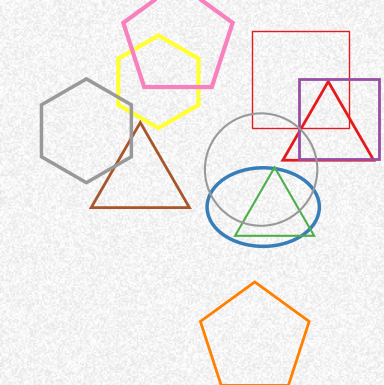[{"shape": "square", "thickness": 1, "radius": 0.63, "center": [0.781, 0.794]}, {"shape": "triangle", "thickness": 2, "radius": 0.68, "center": [0.853, 0.652]}, {"shape": "oval", "thickness": 2.5, "radius": 0.73, "center": [0.684, 0.462]}, {"shape": "triangle", "thickness": 1.5, "radius": 0.59, "center": [0.713, 0.447]}, {"shape": "square", "thickness": 2, "radius": 0.52, "center": [0.881, 0.69]}, {"shape": "pentagon", "thickness": 2, "radius": 0.74, "center": [0.662, 0.119]}, {"shape": "hexagon", "thickness": 3, "radius": 0.6, "center": [0.411, 0.788]}, {"shape": "triangle", "thickness": 2, "radius": 0.74, "center": [0.364, 0.534]}, {"shape": "pentagon", "thickness": 3, "radius": 0.75, "center": [0.462, 0.895]}, {"shape": "hexagon", "thickness": 2.5, "radius": 0.67, "center": [0.224, 0.66]}, {"shape": "circle", "thickness": 1.5, "radius": 0.73, "center": [0.678, 0.56]}]